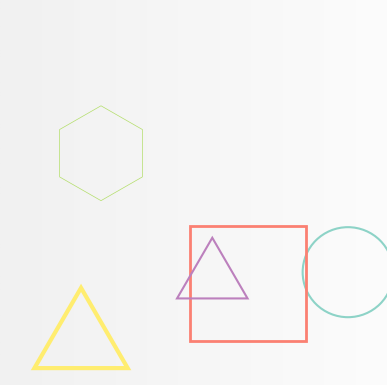[{"shape": "circle", "thickness": 1.5, "radius": 0.58, "center": [0.898, 0.293]}, {"shape": "square", "thickness": 2, "radius": 0.75, "center": [0.64, 0.264]}, {"shape": "hexagon", "thickness": 0.5, "radius": 0.62, "center": [0.261, 0.602]}, {"shape": "triangle", "thickness": 1.5, "radius": 0.53, "center": [0.548, 0.277]}, {"shape": "triangle", "thickness": 3, "radius": 0.69, "center": [0.209, 0.113]}]